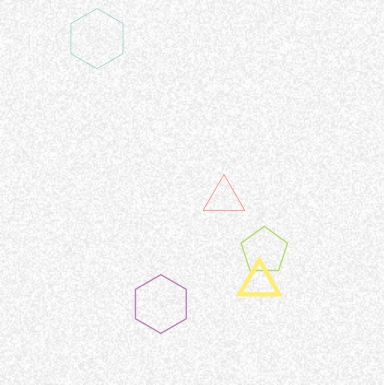[{"shape": "hexagon", "thickness": 0.5, "radius": 0.39, "center": [0.252, 0.9]}, {"shape": "triangle", "thickness": 0.5, "radius": 0.31, "center": [0.582, 0.484]}, {"shape": "pentagon", "thickness": 1, "radius": 0.32, "center": [0.686, 0.349]}, {"shape": "hexagon", "thickness": 1, "radius": 0.38, "center": [0.418, 0.21]}, {"shape": "triangle", "thickness": 3, "radius": 0.3, "center": [0.674, 0.265]}]